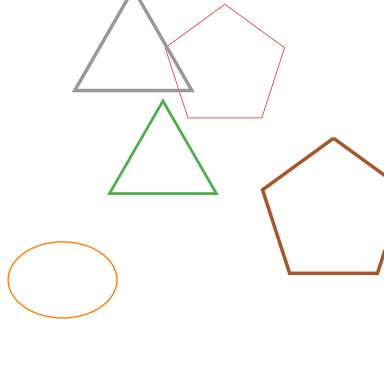[{"shape": "pentagon", "thickness": 0.5, "radius": 0.82, "center": [0.584, 0.826]}, {"shape": "triangle", "thickness": 2, "radius": 0.8, "center": [0.423, 0.577]}, {"shape": "oval", "thickness": 1, "radius": 0.71, "center": [0.162, 0.273]}, {"shape": "pentagon", "thickness": 2.5, "radius": 0.97, "center": [0.866, 0.447]}, {"shape": "triangle", "thickness": 2.5, "radius": 0.88, "center": [0.346, 0.853]}]